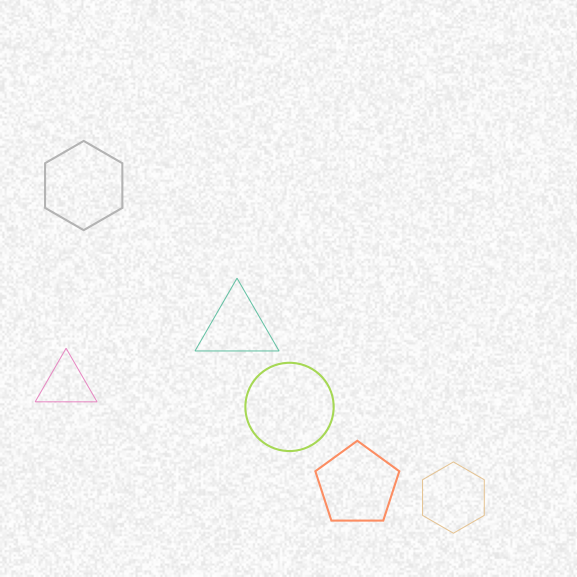[{"shape": "triangle", "thickness": 0.5, "radius": 0.42, "center": [0.41, 0.433]}, {"shape": "pentagon", "thickness": 1, "radius": 0.38, "center": [0.619, 0.16]}, {"shape": "triangle", "thickness": 0.5, "radius": 0.31, "center": [0.114, 0.334]}, {"shape": "circle", "thickness": 1, "radius": 0.38, "center": [0.501, 0.295]}, {"shape": "hexagon", "thickness": 0.5, "radius": 0.31, "center": [0.785, 0.138]}, {"shape": "hexagon", "thickness": 1, "radius": 0.39, "center": [0.145, 0.678]}]